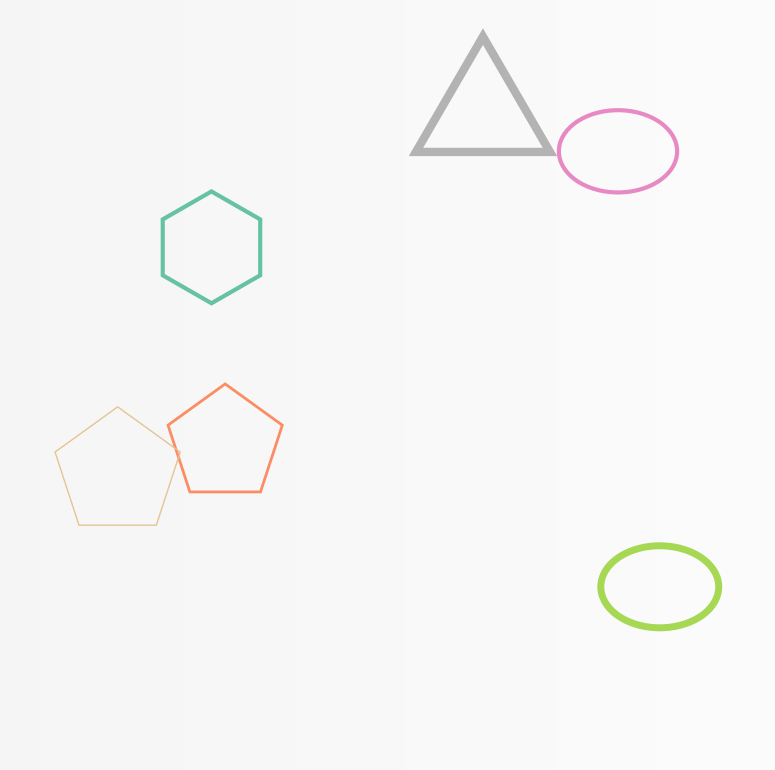[{"shape": "hexagon", "thickness": 1.5, "radius": 0.36, "center": [0.273, 0.679]}, {"shape": "pentagon", "thickness": 1, "radius": 0.39, "center": [0.291, 0.424]}, {"shape": "oval", "thickness": 1.5, "radius": 0.38, "center": [0.797, 0.803]}, {"shape": "oval", "thickness": 2.5, "radius": 0.38, "center": [0.851, 0.238]}, {"shape": "pentagon", "thickness": 0.5, "radius": 0.42, "center": [0.152, 0.387]}, {"shape": "triangle", "thickness": 3, "radius": 0.5, "center": [0.623, 0.853]}]